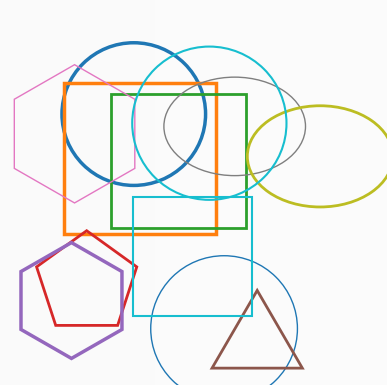[{"shape": "circle", "thickness": 1, "radius": 0.95, "center": [0.578, 0.146]}, {"shape": "circle", "thickness": 2.5, "radius": 0.93, "center": [0.345, 0.704]}, {"shape": "square", "thickness": 2.5, "radius": 0.98, "center": [0.362, 0.588]}, {"shape": "square", "thickness": 2, "radius": 0.87, "center": [0.461, 0.581]}, {"shape": "pentagon", "thickness": 2, "radius": 0.68, "center": [0.224, 0.265]}, {"shape": "hexagon", "thickness": 2.5, "radius": 0.75, "center": [0.184, 0.219]}, {"shape": "triangle", "thickness": 2, "radius": 0.67, "center": [0.664, 0.111]}, {"shape": "hexagon", "thickness": 1, "radius": 0.9, "center": [0.192, 0.652]}, {"shape": "oval", "thickness": 1, "radius": 0.91, "center": [0.606, 0.672]}, {"shape": "oval", "thickness": 2, "radius": 0.94, "center": [0.826, 0.594]}, {"shape": "square", "thickness": 1.5, "radius": 0.77, "center": [0.496, 0.334]}, {"shape": "circle", "thickness": 1.5, "radius": 1.0, "center": [0.54, 0.68]}]